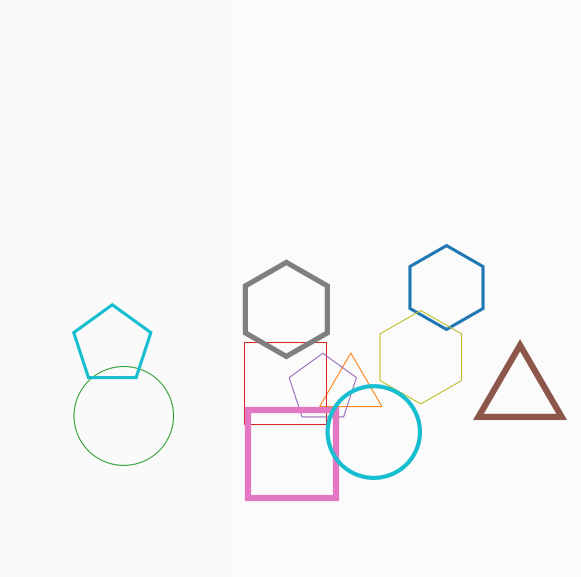[{"shape": "hexagon", "thickness": 1.5, "radius": 0.36, "center": [0.768, 0.501]}, {"shape": "triangle", "thickness": 0.5, "radius": 0.31, "center": [0.604, 0.326]}, {"shape": "circle", "thickness": 0.5, "radius": 0.43, "center": [0.213, 0.279]}, {"shape": "square", "thickness": 0.5, "radius": 0.35, "center": [0.49, 0.336]}, {"shape": "pentagon", "thickness": 0.5, "radius": 0.3, "center": [0.555, 0.326]}, {"shape": "triangle", "thickness": 3, "radius": 0.41, "center": [0.895, 0.319]}, {"shape": "square", "thickness": 3, "radius": 0.38, "center": [0.502, 0.212]}, {"shape": "hexagon", "thickness": 2.5, "radius": 0.41, "center": [0.493, 0.463]}, {"shape": "hexagon", "thickness": 0.5, "radius": 0.4, "center": [0.724, 0.381]}, {"shape": "pentagon", "thickness": 1.5, "radius": 0.35, "center": [0.193, 0.402]}, {"shape": "circle", "thickness": 2, "radius": 0.4, "center": [0.643, 0.251]}]